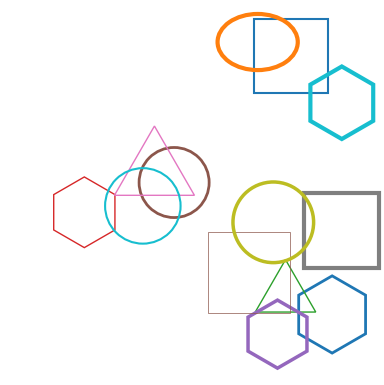[{"shape": "hexagon", "thickness": 2, "radius": 0.5, "center": [0.863, 0.183]}, {"shape": "square", "thickness": 1.5, "radius": 0.48, "center": [0.756, 0.855]}, {"shape": "oval", "thickness": 3, "radius": 0.52, "center": [0.669, 0.891]}, {"shape": "triangle", "thickness": 1, "radius": 0.45, "center": [0.742, 0.235]}, {"shape": "hexagon", "thickness": 1, "radius": 0.46, "center": [0.219, 0.449]}, {"shape": "hexagon", "thickness": 2.5, "radius": 0.44, "center": [0.721, 0.132]}, {"shape": "circle", "thickness": 2, "radius": 0.45, "center": [0.452, 0.526]}, {"shape": "square", "thickness": 0.5, "radius": 0.53, "center": [0.647, 0.292]}, {"shape": "triangle", "thickness": 1, "radius": 0.6, "center": [0.401, 0.553]}, {"shape": "square", "thickness": 3, "radius": 0.49, "center": [0.887, 0.402]}, {"shape": "circle", "thickness": 2.5, "radius": 0.52, "center": [0.71, 0.423]}, {"shape": "hexagon", "thickness": 3, "radius": 0.47, "center": [0.888, 0.733]}, {"shape": "circle", "thickness": 1.5, "radius": 0.49, "center": [0.371, 0.465]}]